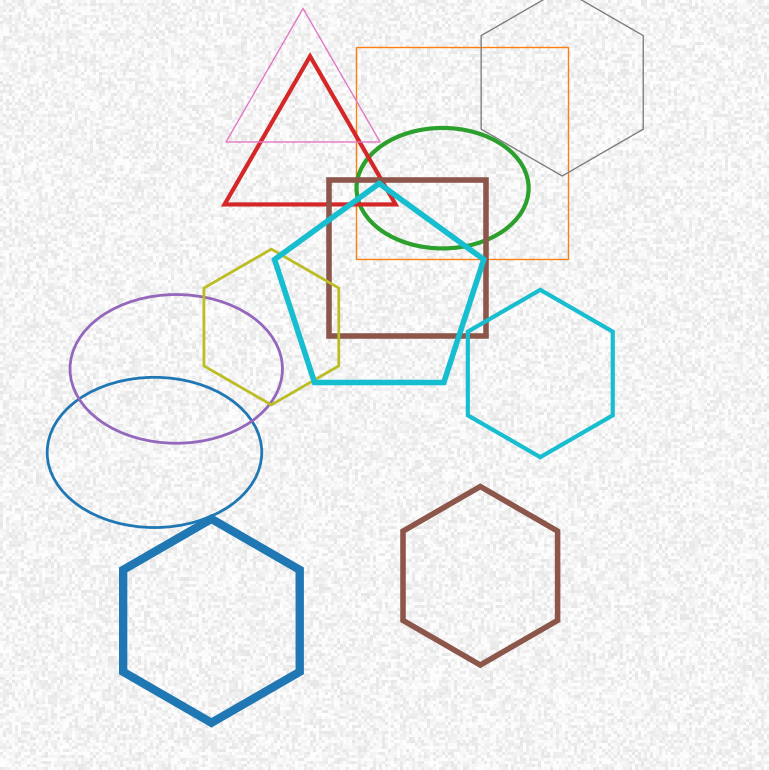[{"shape": "hexagon", "thickness": 3, "radius": 0.66, "center": [0.275, 0.194]}, {"shape": "oval", "thickness": 1, "radius": 0.7, "center": [0.201, 0.412]}, {"shape": "square", "thickness": 0.5, "radius": 0.69, "center": [0.6, 0.801]}, {"shape": "oval", "thickness": 1.5, "radius": 0.56, "center": [0.575, 0.756]}, {"shape": "triangle", "thickness": 1.5, "radius": 0.64, "center": [0.403, 0.799]}, {"shape": "oval", "thickness": 1, "radius": 0.69, "center": [0.229, 0.521]}, {"shape": "square", "thickness": 2, "radius": 0.51, "center": [0.529, 0.665]}, {"shape": "hexagon", "thickness": 2, "radius": 0.58, "center": [0.624, 0.252]}, {"shape": "triangle", "thickness": 0.5, "radius": 0.58, "center": [0.394, 0.873]}, {"shape": "hexagon", "thickness": 0.5, "radius": 0.61, "center": [0.73, 0.893]}, {"shape": "hexagon", "thickness": 1, "radius": 0.51, "center": [0.352, 0.575]}, {"shape": "hexagon", "thickness": 1.5, "radius": 0.54, "center": [0.702, 0.515]}, {"shape": "pentagon", "thickness": 2, "radius": 0.71, "center": [0.492, 0.619]}]